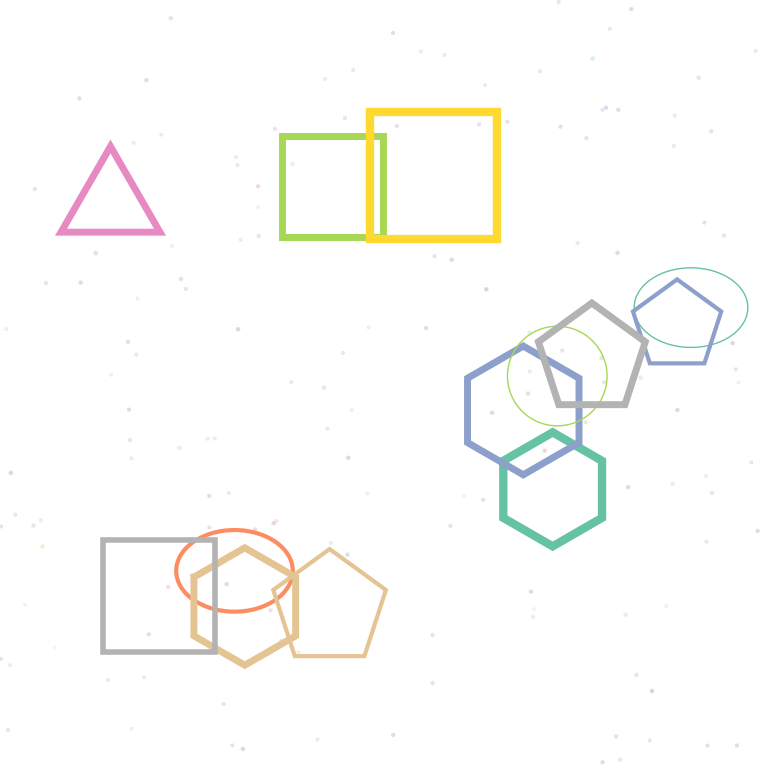[{"shape": "oval", "thickness": 0.5, "radius": 0.37, "center": [0.897, 0.6]}, {"shape": "hexagon", "thickness": 3, "radius": 0.37, "center": [0.718, 0.364]}, {"shape": "oval", "thickness": 1.5, "radius": 0.38, "center": [0.305, 0.259]}, {"shape": "pentagon", "thickness": 1.5, "radius": 0.3, "center": [0.879, 0.577]}, {"shape": "hexagon", "thickness": 2.5, "radius": 0.42, "center": [0.68, 0.467]}, {"shape": "triangle", "thickness": 2.5, "radius": 0.37, "center": [0.144, 0.736]}, {"shape": "circle", "thickness": 0.5, "radius": 0.32, "center": [0.724, 0.512]}, {"shape": "square", "thickness": 2.5, "radius": 0.33, "center": [0.431, 0.758]}, {"shape": "square", "thickness": 3, "radius": 0.41, "center": [0.563, 0.772]}, {"shape": "pentagon", "thickness": 1.5, "radius": 0.38, "center": [0.428, 0.21]}, {"shape": "hexagon", "thickness": 2.5, "radius": 0.38, "center": [0.318, 0.212]}, {"shape": "pentagon", "thickness": 2.5, "radius": 0.36, "center": [0.769, 0.533]}, {"shape": "square", "thickness": 2, "radius": 0.36, "center": [0.206, 0.226]}]